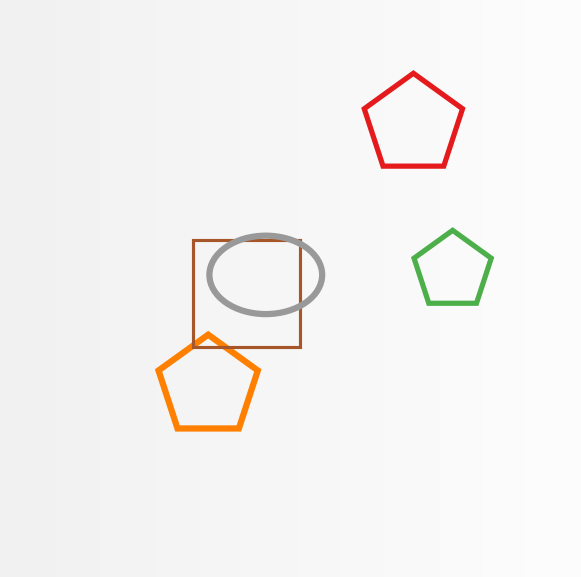[{"shape": "pentagon", "thickness": 2.5, "radius": 0.44, "center": [0.711, 0.783]}, {"shape": "pentagon", "thickness": 2.5, "radius": 0.35, "center": [0.779, 0.53]}, {"shape": "pentagon", "thickness": 3, "radius": 0.45, "center": [0.358, 0.33]}, {"shape": "square", "thickness": 1.5, "radius": 0.46, "center": [0.424, 0.491]}, {"shape": "oval", "thickness": 3, "radius": 0.48, "center": [0.457, 0.523]}]